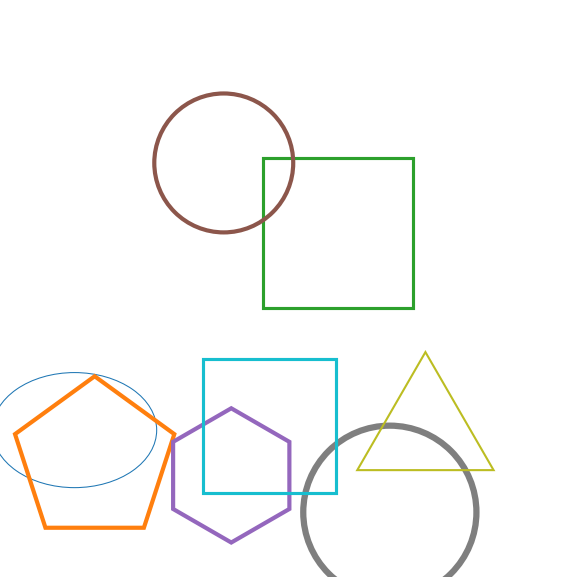[{"shape": "oval", "thickness": 0.5, "radius": 0.71, "center": [0.129, 0.254]}, {"shape": "pentagon", "thickness": 2, "radius": 0.73, "center": [0.164, 0.203]}, {"shape": "square", "thickness": 1.5, "radius": 0.65, "center": [0.586, 0.596]}, {"shape": "hexagon", "thickness": 2, "radius": 0.58, "center": [0.4, 0.176]}, {"shape": "circle", "thickness": 2, "radius": 0.6, "center": [0.387, 0.717]}, {"shape": "circle", "thickness": 3, "radius": 0.75, "center": [0.675, 0.112]}, {"shape": "triangle", "thickness": 1, "radius": 0.68, "center": [0.737, 0.253]}, {"shape": "square", "thickness": 1.5, "radius": 0.58, "center": [0.467, 0.262]}]